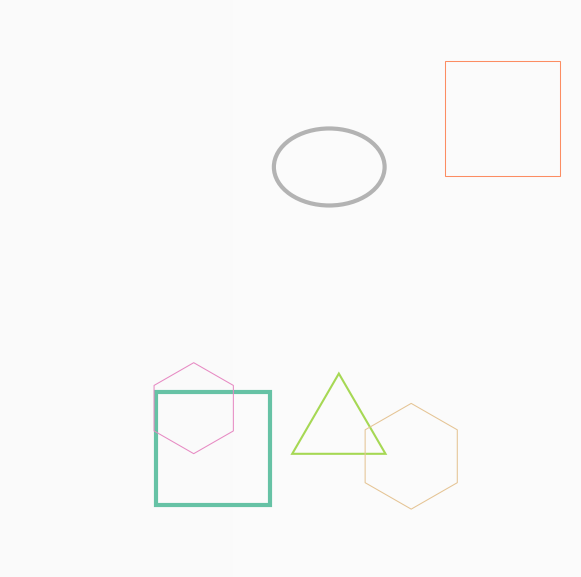[{"shape": "square", "thickness": 2, "radius": 0.49, "center": [0.366, 0.223]}, {"shape": "square", "thickness": 0.5, "radius": 0.5, "center": [0.864, 0.794]}, {"shape": "hexagon", "thickness": 0.5, "radius": 0.39, "center": [0.333, 0.292]}, {"shape": "triangle", "thickness": 1, "radius": 0.46, "center": [0.583, 0.26]}, {"shape": "hexagon", "thickness": 0.5, "radius": 0.46, "center": [0.707, 0.209]}, {"shape": "oval", "thickness": 2, "radius": 0.48, "center": [0.566, 0.71]}]